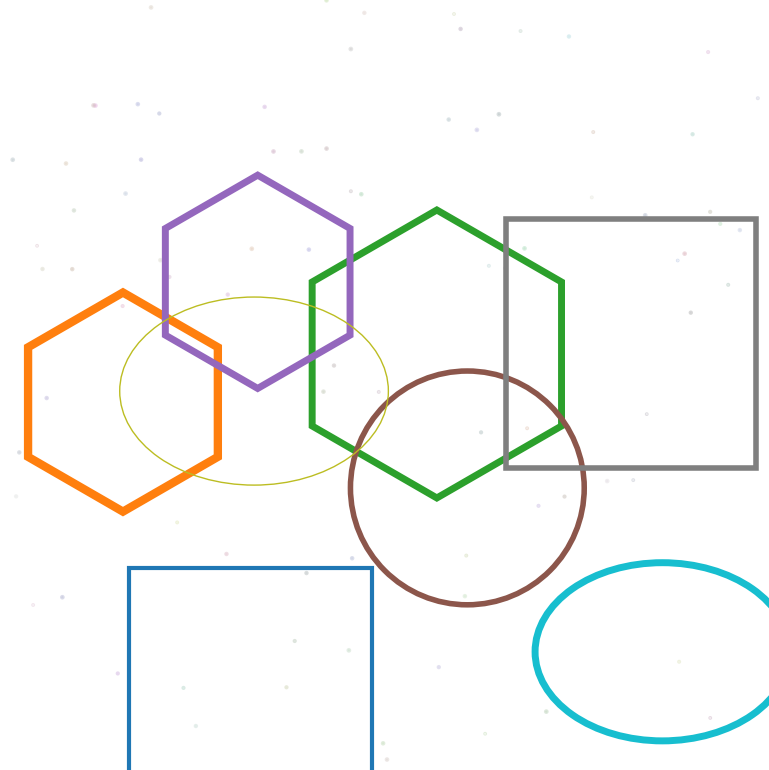[{"shape": "square", "thickness": 1.5, "radius": 0.79, "center": [0.325, 0.104]}, {"shape": "hexagon", "thickness": 3, "radius": 0.71, "center": [0.16, 0.478]}, {"shape": "hexagon", "thickness": 2.5, "radius": 0.93, "center": [0.567, 0.54]}, {"shape": "hexagon", "thickness": 2.5, "radius": 0.69, "center": [0.335, 0.634]}, {"shape": "circle", "thickness": 2, "radius": 0.76, "center": [0.607, 0.366]}, {"shape": "square", "thickness": 2, "radius": 0.81, "center": [0.819, 0.554]}, {"shape": "oval", "thickness": 0.5, "radius": 0.87, "center": [0.33, 0.492]}, {"shape": "oval", "thickness": 2.5, "radius": 0.83, "center": [0.86, 0.154]}]